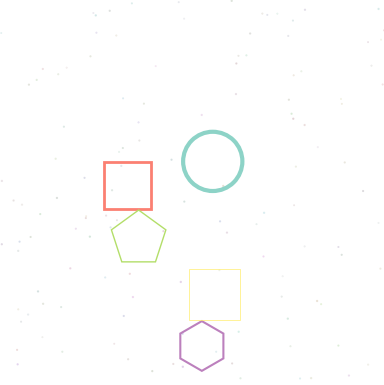[{"shape": "circle", "thickness": 3, "radius": 0.38, "center": [0.553, 0.581]}, {"shape": "square", "thickness": 2, "radius": 0.31, "center": [0.331, 0.518]}, {"shape": "pentagon", "thickness": 1, "radius": 0.37, "center": [0.36, 0.38]}, {"shape": "hexagon", "thickness": 1.5, "radius": 0.32, "center": [0.524, 0.101]}, {"shape": "square", "thickness": 0.5, "radius": 0.33, "center": [0.556, 0.234]}]